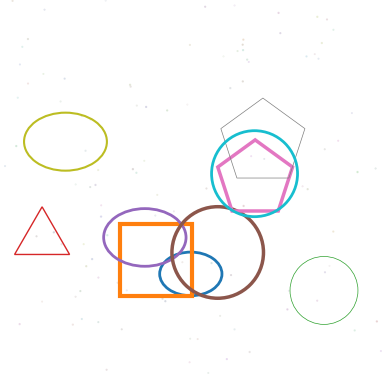[{"shape": "oval", "thickness": 2, "radius": 0.4, "center": [0.496, 0.289]}, {"shape": "square", "thickness": 3, "radius": 0.47, "center": [0.404, 0.324]}, {"shape": "circle", "thickness": 0.5, "radius": 0.44, "center": [0.842, 0.246]}, {"shape": "triangle", "thickness": 1, "radius": 0.41, "center": [0.109, 0.38]}, {"shape": "oval", "thickness": 2, "radius": 0.54, "center": [0.376, 0.383]}, {"shape": "circle", "thickness": 2.5, "radius": 0.59, "center": [0.565, 0.344]}, {"shape": "pentagon", "thickness": 2.5, "radius": 0.51, "center": [0.663, 0.535]}, {"shape": "pentagon", "thickness": 0.5, "radius": 0.57, "center": [0.683, 0.63]}, {"shape": "oval", "thickness": 1.5, "radius": 0.54, "center": [0.17, 0.632]}, {"shape": "circle", "thickness": 2, "radius": 0.56, "center": [0.661, 0.549]}]